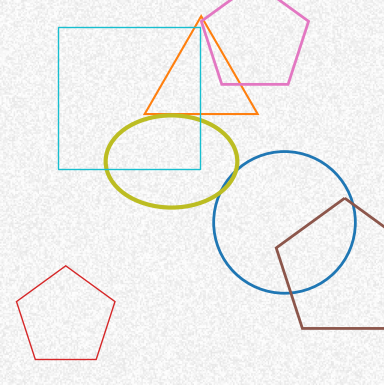[{"shape": "circle", "thickness": 2, "radius": 0.92, "center": [0.739, 0.422]}, {"shape": "triangle", "thickness": 1.5, "radius": 0.85, "center": [0.523, 0.788]}, {"shape": "pentagon", "thickness": 1, "radius": 0.67, "center": [0.171, 0.175]}, {"shape": "pentagon", "thickness": 2, "radius": 0.94, "center": [0.895, 0.298]}, {"shape": "pentagon", "thickness": 2, "radius": 0.73, "center": [0.662, 0.899]}, {"shape": "oval", "thickness": 3, "radius": 0.85, "center": [0.445, 0.581]}, {"shape": "square", "thickness": 1, "radius": 0.92, "center": [0.336, 0.746]}]